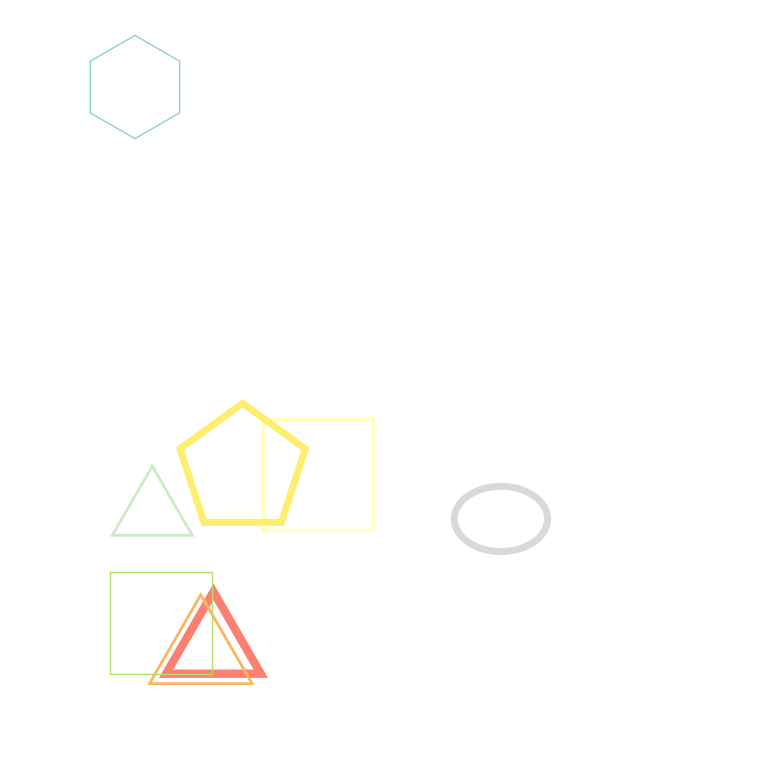[{"shape": "hexagon", "thickness": 0.5, "radius": 0.34, "center": [0.175, 0.887]}, {"shape": "square", "thickness": 1, "radius": 0.36, "center": [0.413, 0.384]}, {"shape": "triangle", "thickness": 3, "radius": 0.35, "center": [0.277, 0.161]}, {"shape": "triangle", "thickness": 1, "radius": 0.38, "center": [0.261, 0.151]}, {"shape": "square", "thickness": 0.5, "radius": 0.33, "center": [0.209, 0.191]}, {"shape": "oval", "thickness": 2.5, "radius": 0.3, "center": [0.651, 0.326]}, {"shape": "triangle", "thickness": 1, "radius": 0.3, "center": [0.198, 0.335]}, {"shape": "pentagon", "thickness": 2.5, "radius": 0.43, "center": [0.315, 0.391]}]